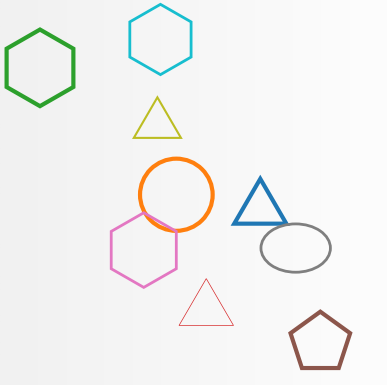[{"shape": "triangle", "thickness": 3, "radius": 0.39, "center": [0.672, 0.458]}, {"shape": "circle", "thickness": 3, "radius": 0.47, "center": [0.455, 0.494]}, {"shape": "hexagon", "thickness": 3, "radius": 0.5, "center": [0.103, 0.824]}, {"shape": "triangle", "thickness": 0.5, "radius": 0.41, "center": [0.532, 0.195]}, {"shape": "pentagon", "thickness": 3, "radius": 0.4, "center": [0.827, 0.11]}, {"shape": "hexagon", "thickness": 2, "radius": 0.48, "center": [0.371, 0.35]}, {"shape": "oval", "thickness": 2, "radius": 0.45, "center": [0.763, 0.356]}, {"shape": "triangle", "thickness": 1.5, "radius": 0.35, "center": [0.406, 0.677]}, {"shape": "hexagon", "thickness": 2, "radius": 0.46, "center": [0.414, 0.897]}]